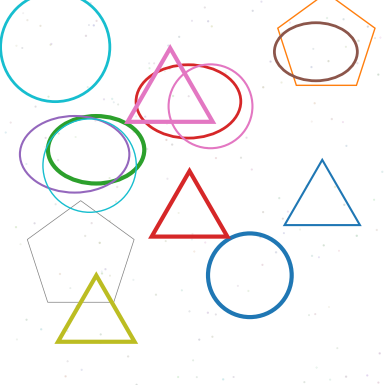[{"shape": "triangle", "thickness": 1.5, "radius": 0.56, "center": [0.837, 0.472]}, {"shape": "circle", "thickness": 3, "radius": 0.54, "center": [0.649, 0.285]}, {"shape": "pentagon", "thickness": 1, "radius": 0.66, "center": [0.848, 0.886]}, {"shape": "oval", "thickness": 3, "radius": 0.63, "center": [0.25, 0.611]}, {"shape": "triangle", "thickness": 3, "radius": 0.57, "center": [0.492, 0.442]}, {"shape": "oval", "thickness": 2, "radius": 0.68, "center": [0.489, 0.737]}, {"shape": "oval", "thickness": 1.5, "radius": 0.71, "center": [0.194, 0.599]}, {"shape": "oval", "thickness": 2, "radius": 0.54, "center": [0.82, 0.866]}, {"shape": "triangle", "thickness": 3, "radius": 0.64, "center": [0.442, 0.747]}, {"shape": "circle", "thickness": 1.5, "radius": 0.54, "center": [0.547, 0.724]}, {"shape": "pentagon", "thickness": 0.5, "radius": 0.73, "center": [0.21, 0.333]}, {"shape": "triangle", "thickness": 3, "radius": 0.57, "center": [0.25, 0.17]}, {"shape": "circle", "thickness": 1, "radius": 0.61, "center": [0.233, 0.57]}, {"shape": "circle", "thickness": 2, "radius": 0.71, "center": [0.143, 0.878]}]